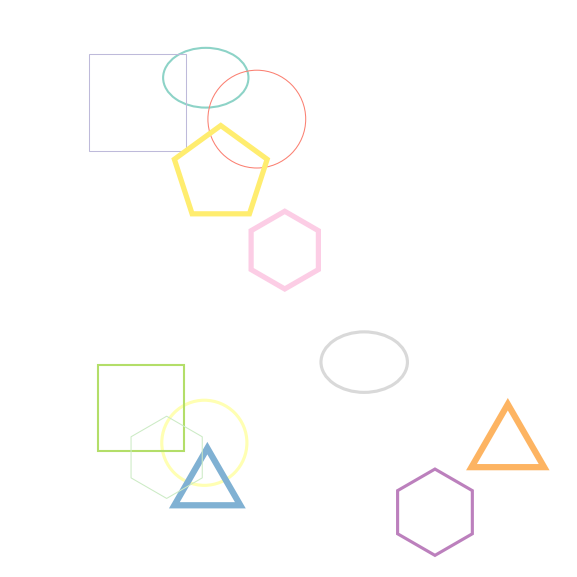[{"shape": "oval", "thickness": 1, "radius": 0.37, "center": [0.356, 0.865]}, {"shape": "circle", "thickness": 1.5, "radius": 0.37, "center": [0.354, 0.232]}, {"shape": "square", "thickness": 0.5, "radius": 0.42, "center": [0.238, 0.822]}, {"shape": "circle", "thickness": 0.5, "radius": 0.42, "center": [0.445, 0.793]}, {"shape": "triangle", "thickness": 3, "radius": 0.33, "center": [0.359, 0.157]}, {"shape": "triangle", "thickness": 3, "radius": 0.36, "center": [0.879, 0.227]}, {"shape": "square", "thickness": 1, "radius": 0.37, "center": [0.244, 0.292]}, {"shape": "hexagon", "thickness": 2.5, "radius": 0.34, "center": [0.493, 0.566]}, {"shape": "oval", "thickness": 1.5, "radius": 0.37, "center": [0.631, 0.372]}, {"shape": "hexagon", "thickness": 1.5, "radius": 0.37, "center": [0.753, 0.112]}, {"shape": "hexagon", "thickness": 0.5, "radius": 0.36, "center": [0.289, 0.207]}, {"shape": "pentagon", "thickness": 2.5, "radius": 0.42, "center": [0.382, 0.697]}]